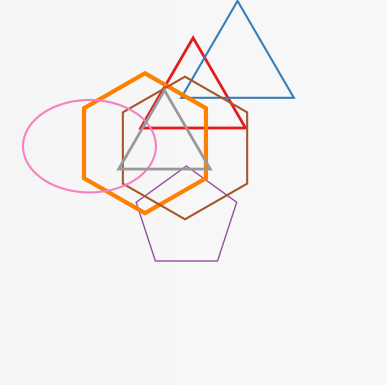[{"shape": "triangle", "thickness": 2, "radius": 0.78, "center": [0.498, 0.746]}, {"shape": "triangle", "thickness": 1.5, "radius": 0.84, "center": [0.613, 0.83]}, {"shape": "pentagon", "thickness": 1, "radius": 0.68, "center": [0.481, 0.432]}, {"shape": "hexagon", "thickness": 3, "radius": 0.91, "center": [0.374, 0.628]}, {"shape": "hexagon", "thickness": 1.5, "radius": 0.93, "center": [0.477, 0.616]}, {"shape": "oval", "thickness": 1.5, "radius": 0.86, "center": [0.231, 0.62]}, {"shape": "triangle", "thickness": 2, "radius": 0.68, "center": [0.424, 0.629]}]